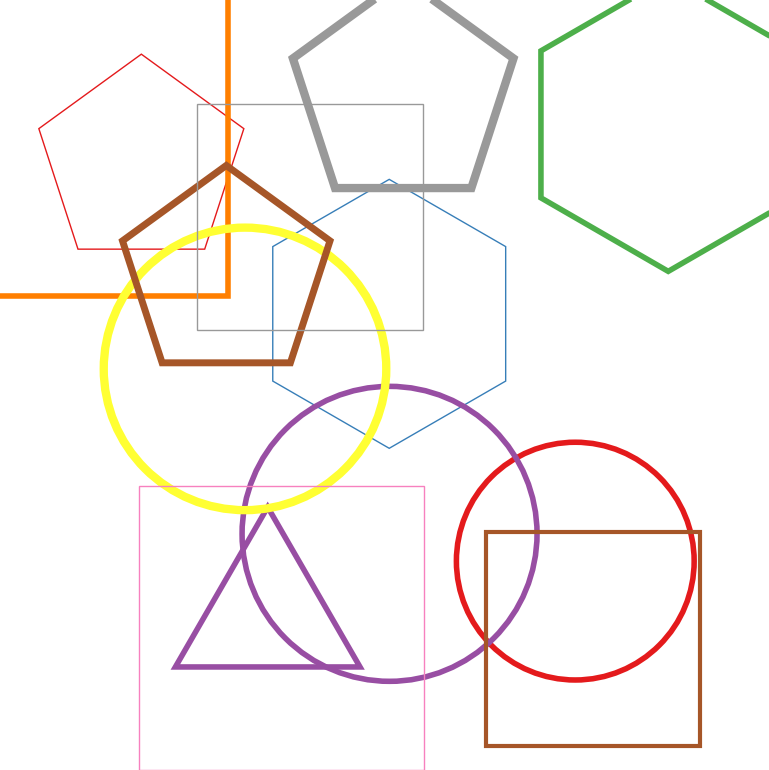[{"shape": "pentagon", "thickness": 0.5, "radius": 0.7, "center": [0.184, 0.79]}, {"shape": "circle", "thickness": 2, "radius": 0.77, "center": [0.747, 0.271]}, {"shape": "hexagon", "thickness": 0.5, "radius": 0.87, "center": [0.505, 0.592]}, {"shape": "hexagon", "thickness": 2, "radius": 0.95, "center": [0.868, 0.838]}, {"shape": "triangle", "thickness": 2, "radius": 0.69, "center": [0.348, 0.203]}, {"shape": "circle", "thickness": 2, "radius": 0.96, "center": [0.506, 0.307]}, {"shape": "square", "thickness": 2, "radius": 0.97, "center": [0.102, 0.809]}, {"shape": "circle", "thickness": 3, "radius": 0.92, "center": [0.318, 0.521]}, {"shape": "pentagon", "thickness": 2.5, "radius": 0.71, "center": [0.294, 0.643]}, {"shape": "square", "thickness": 1.5, "radius": 0.69, "center": [0.77, 0.17]}, {"shape": "square", "thickness": 0.5, "radius": 0.92, "center": [0.365, 0.185]}, {"shape": "pentagon", "thickness": 3, "radius": 0.75, "center": [0.524, 0.878]}, {"shape": "square", "thickness": 0.5, "radius": 0.73, "center": [0.402, 0.718]}]